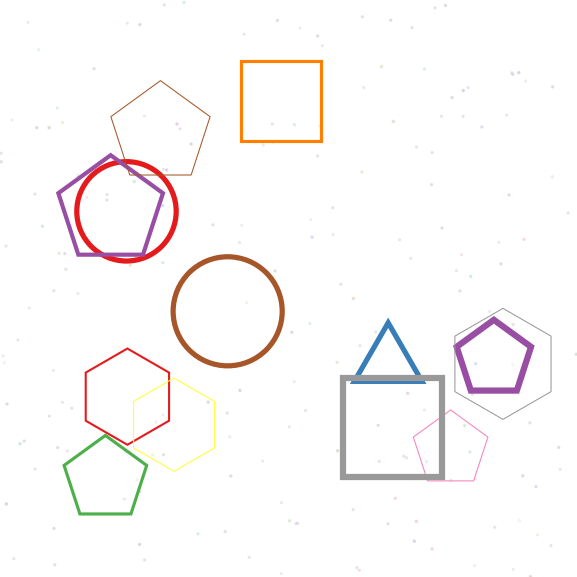[{"shape": "hexagon", "thickness": 1, "radius": 0.42, "center": [0.221, 0.312]}, {"shape": "circle", "thickness": 2.5, "radius": 0.43, "center": [0.219, 0.633]}, {"shape": "triangle", "thickness": 2.5, "radius": 0.34, "center": [0.672, 0.373]}, {"shape": "pentagon", "thickness": 1.5, "radius": 0.38, "center": [0.183, 0.17]}, {"shape": "pentagon", "thickness": 3, "radius": 0.34, "center": [0.855, 0.378]}, {"shape": "pentagon", "thickness": 2, "radius": 0.48, "center": [0.192, 0.635]}, {"shape": "square", "thickness": 1.5, "radius": 0.35, "center": [0.487, 0.825]}, {"shape": "hexagon", "thickness": 0.5, "radius": 0.4, "center": [0.301, 0.264]}, {"shape": "pentagon", "thickness": 0.5, "radius": 0.45, "center": [0.278, 0.769]}, {"shape": "circle", "thickness": 2.5, "radius": 0.47, "center": [0.394, 0.46]}, {"shape": "pentagon", "thickness": 0.5, "radius": 0.34, "center": [0.78, 0.221]}, {"shape": "hexagon", "thickness": 0.5, "radius": 0.48, "center": [0.871, 0.369]}, {"shape": "square", "thickness": 3, "radius": 0.43, "center": [0.68, 0.259]}]